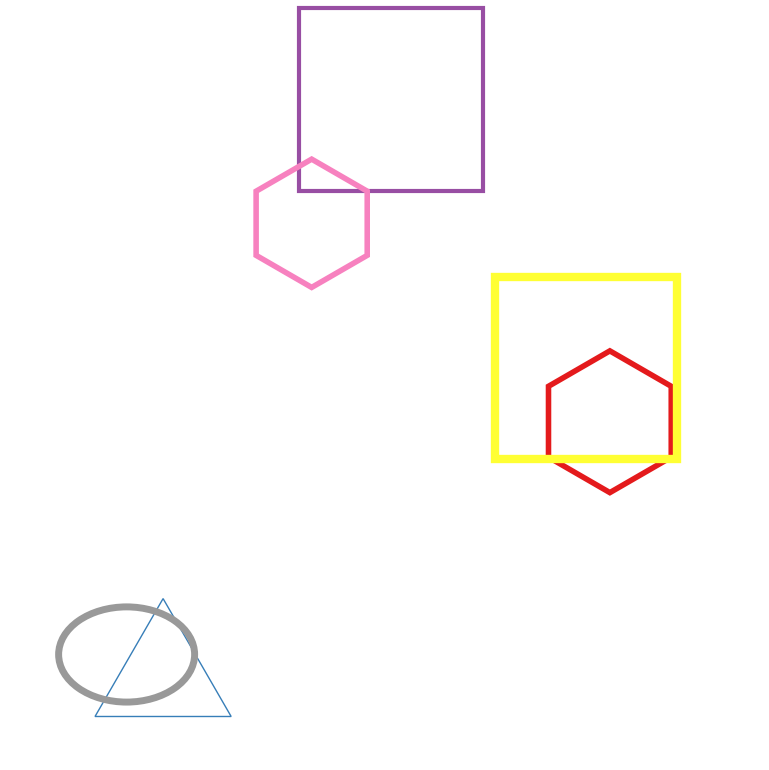[{"shape": "hexagon", "thickness": 2, "radius": 0.46, "center": [0.792, 0.452]}, {"shape": "triangle", "thickness": 0.5, "radius": 0.51, "center": [0.212, 0.121]}, {"shape": "square", "thickness": 1.5, "radius": 0.6, "center": [0.507, 0.871]}, {"shape": "square", "thickness": 3, "radius": 0.59, "center": [0.761, 0.522]}, {"shape": "hexagon", "thickness": 2, "radius": 0.42, "center": [0.405, 0.71]}, {"shape": "oval", "thickness": 2.5, "radius": 0.44, "center": [0.164, 0.15]}]